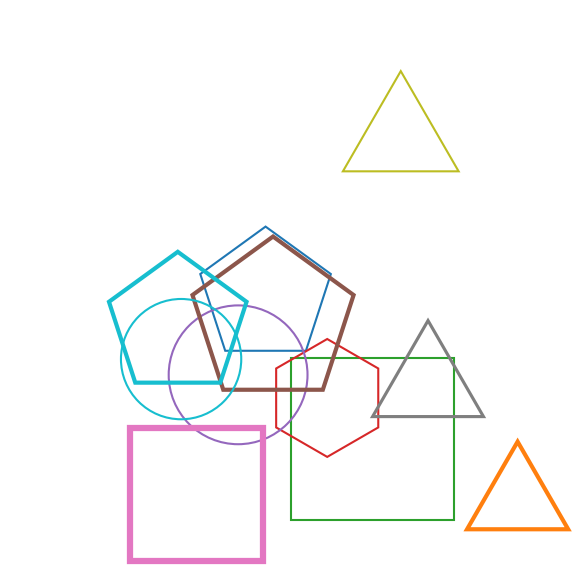[{"shape": "pentagon", "thickness": 1, "radius": 0.59, "center": [0.46, 0.488]}, {"shape": "triangle", "thickness": 2, "radius": 0.51, "center": [0.896, 0.133]}, {"shape": "square", "thickness": 1, "radius": 0.7, "center": [0.645, 0.239]}, {"shape": "hexagon", "thickness": 1, "radius": 0.51, "center": [0.567, 0.31]}, {"shape": "circle", "thickness": 1, "radius": 0.6, "center": [0.412, 0.35]}, {"shape": "pentagon", "thickness": 2, "radius": 0.73, "center": [0.473, 0.443]}, {"shape": "square", "thickness": 3, "radius": 0.57, "center": [0.341, 0.143]}, {"shape": "triangle", "thickness": 1.5, "radius": 0.55, "center": [0.741, 0.333]}, {"shape": "triangle", "thickness": 1, "radius": 0.58, "center": [0.694, 0.76]}, {"shape": "circle", "thickness": 1, "radius": 0.52, "center": [0.314, 0.377]}, {"shape": "pentagon", "thickness": 2, "radius": 0.63, "center": [0.308, 0.438]}]